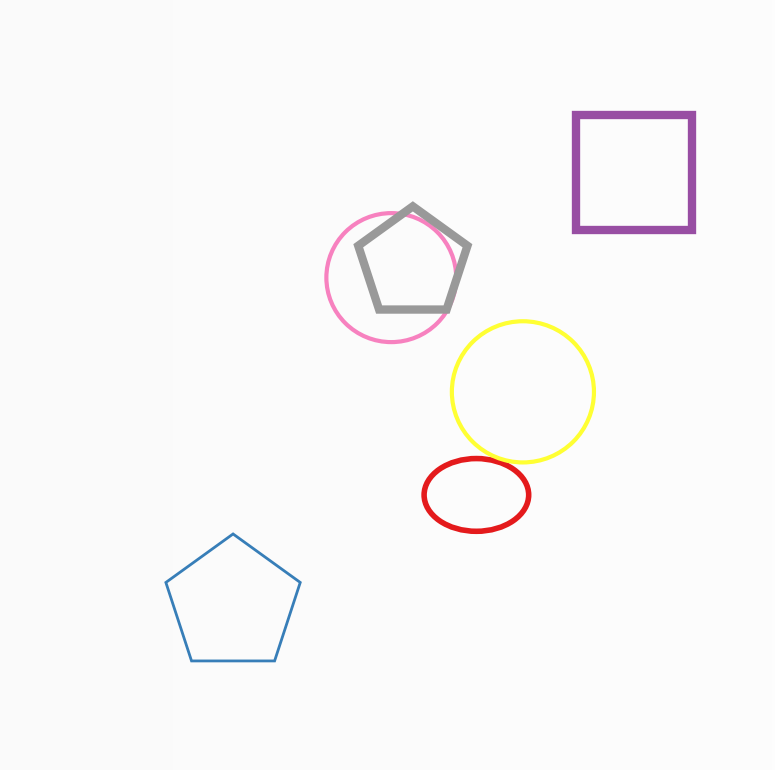[{"shape": "oval", "thickness": 2, "radius": 0.34, "center": [0.615, 0.357]}, {"shape": "pentagon", "thickness": 1, "radius": 0.46, "center": [0.301, 0.215]}, {"shape": "square", "thickness": 3, "radius": 0.37, "center": [0.818, 0.775]}, {"shape": "circle", "thickness": 1.5, "radius": 0.46, "center": [0.675, 0.491]}, {"shape": "circle", "thickness": 1.5, "radius": 0.42, "center": [0.505, 0.639]}, {"shape": "pentagon", "thickness": 3, "radius": 0.37, "center": [0.533, 0.658]}]